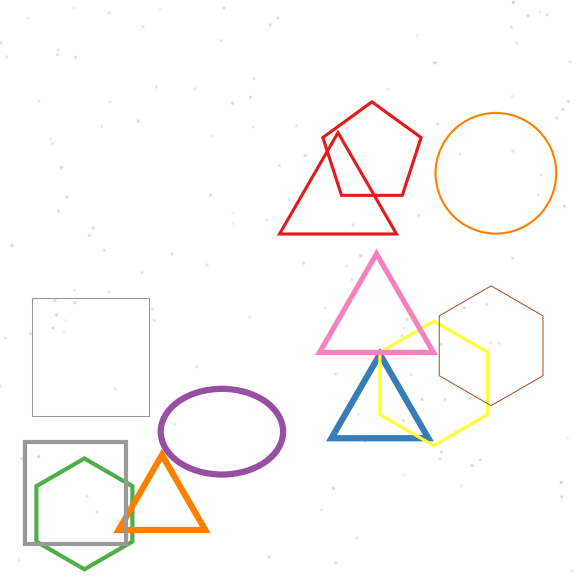[{"shape": "pentagon", "thickness": 1.5, "radius": 0.45, "center": [0.644, 0.733]}, {"shape": "triangle", "thickness": 1.5, "radius": 0.58, "center": [0.585, 0.652]}, {"shape": "triangle", "thickness": 3, "radius": 0.48, "center": [0.658, 0.289]}, {"shape": "hexagon", "thickness": 2, "radius": 0.48, "center": [0.146, 0.109]}, {"shape": "oval", "thickness": 3, "radius": 0.53, "center": [0.384, 0.252]}, {"shape": "circle", "thickness": 1, "radius": 0.52, "center": [0.859, 0.699]}, {"shape": "triangle", "thickness": 3, "radius": 0.43, "center": [0.28, 0.125]}, {"shape": "hexagon", "thickness": 1.5, "radius": 0.54, "center": [0.751, 0.335]}, {"shape": "hexagon", "thickness": 0.5, "radius": 0.52, "center": [0.85, 0.4]}, {"shape": "triangle", "thickness": 2.5, "radius": 0.57, "center": [0.652, 0.446]}, {"shape": "square", "thickness": 0.5, "radius": 0.51, "center": [0.157, 0.381]}, {"shape": "square", "thickness": 2, "radius": 0.44, "center": [0.131, 0.146]}]